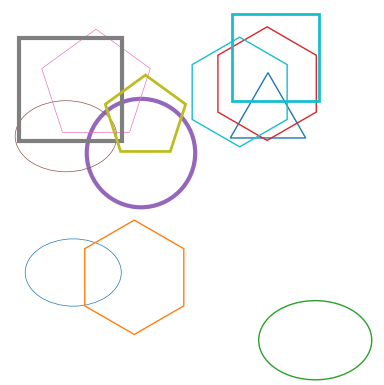[{"shape": "triangle", "thickness": 1, "radius": 0.57, "center": [0.696, 0.698]}, {"shape": "oval", "thickness": 0.5, "radius": 0.62, "center": [0.19, 0.292]}, {"shape": "hexagon", "thickness": 1, "radius": 0.74, "center": [0.349, 0.28]}, {"shape": "oval", "thickness": 1, "radius": 0.73, "center": [0.819, 0.116]}, {"shape": "hexagon", "thickness": 1, "radius": 0.74, "center": [0.694, 0.783]}, {"shape": "circle", "thickness": 3, "radius": 0.7, "center": [0.366, 0.602]}, {"shape": "oval", "thickness": 0.5, "radius": 0.66, "center": [0.171, 0.646]}, {"shape": "pentagon", "thickness": 0.5, "radius": 0.74, "center": [0.249, 0.776]}, {"shape": "square", "thickness": 3, "radius": 0.67, "center": [0.183, 0.768]}, {"shape": "pentagon", "thickness": 2, "radius": 0.55, "center": [0.378, 0.695]}, {"shape": "hexagon", "thickness": 1, "radius": 0.71, "center": [0.623, 0.761]}, {"shape": "square", "thickness": 2, "radius": 0.56, "center": [0.715, 0.85]}]